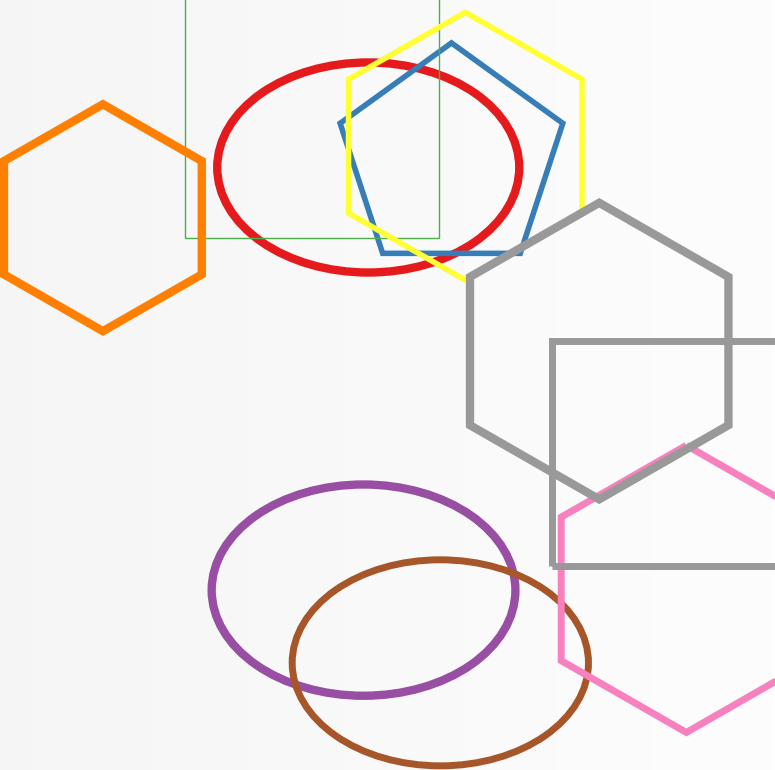[{"shape": "oval", "thickness": 3, "radius": 0.97, "center": [0.475, 0.782]}, {"shape": "pentagon", "thickness": 2, "radius": 0.76, "center": [0.583, 0.793]}, {"shape": "square", "thickness": 0.5, "radius": 0.82, "center": [0.403, 0.854]}, {"shape": "oval", "thickness": 3, "radius": 0.98, "center": [0.469, 0.234]}, {"shape": "hexagon", "thickness": 3, "radius": 0.74, "center": [0.133, 0.717]}, {"shape": "hexagon", "thickness": 2, "radius": 0.87, "center": [0.6, 0.81]}, {"shape": "oval", "thickness": 2.5, "radius": 0.96, "center": [0.568, 0.139]}, {"shape": "hexagon", "thickness": 2.5, "radius": 0.93, "center": [0.886, 0.235]}, {"shape": "square", "thickness": 2.5, "radius": 0.73, "center": [0.858, 0.412]}, {"shape": "hexagon", "thickness": 3, "radius": 0.96, "center": [0.773, 0.544]}]